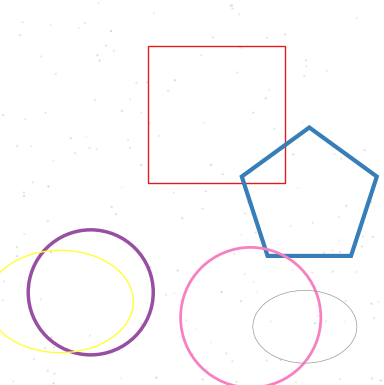[{"shape": "square", "thickness": 1, "radius": 0.89, "center": [0.562, 0.702]}, {"shape": "pentagon", "thickness": 3, "radius": 0.92, "center": [0.803, 0.484]}, {"shape": "circle", "thickness": 2.5, "radius": 0.81, "center": [0.236, 0.241]}, {"shape": "oval", "thickness": 1, "radius": 0.95, "center": [0.157, 0.217]}, {"shape": "circle", "thickness": 2, "radius": 0.91, "center": [0.651, 0.175]}, {"shape": "oval", "thickness": 0.5, "radius": 0.68, "center": [0.792, 0.151]}]